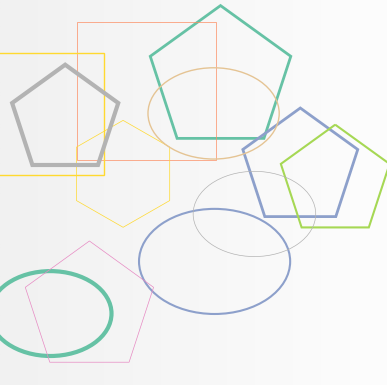[{"shape": "oval", "thickness": 3, "radius": 0.79, "center": [0.13, 0.186]}, {"shape": "pentagon", "thickness": 2, "radius": 0.95, "center": [0.569, 0.795]}, {"shape": "square", "thickness": 0.5, "radius": 0.89, "center": [0.377, 0.765]}, {"shape": "oval", "thickness": 1.5, "radius": 0.98, "center": [0.554, 0.321]}, {"shape": "pentagon", "thickness": 2, "radius": 0.78, "center": [0.775, 0.564]}, {"shape": "pentagon", "thickness": 0.5, "radius": 0.87, "center": [0.231, 0.2]}, {"shape": "pentagon", "thickness": 1.5, "radius": 0.74, "center": [0.865, 0.529]}, {"shape": "square", "thickness": 1, "radius": 0.8, "center": [0.109, 0.704]}, {"shape": "hexagon", "thickness": 0.5, "radius": 0.69, "center": [0.318, 0.548]}, {"shape": "oval", "thickness": 1, "radius": 0.85, "center": [0.551, 0.705]}, {"shape": "oval", "thickness": 0.5, "radius": 0.79, "center": [0.657, 0.444]}, {"shape": "pentagon", "thickness": 3, "radius": 0.72, "center": [0.168, 0.688]}]